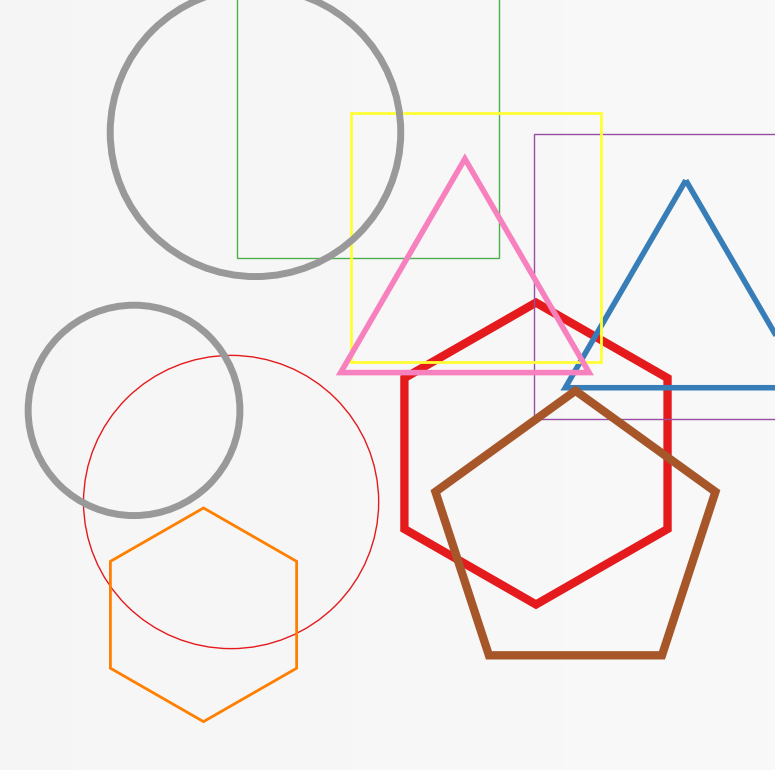[{"shape": "hexagon", "thickness": 3, "radius": 0.98, "center": [0.692, 0.411]}, {"shape": "circle", "thickness": 0.5, "radius": 0.95, "center": [0.298, 0.348]}, {"shape": "triangle", "thickness": 2, "radius": 0.9, "center": [0.885, 0.586]}, {"shape": "square", "thickness": 0.5, "radius": 0.85, "center": [0.475, 0.834]}, {"shape": "square", "thickness": 0.5, "radius": 0.93, "center": [0.874, 0.64]}, {"shape": "hexagon", "thickness": 1, "radius": 0.69, "center": [0.263, 0.202]}, {"shape": "square", "thickness": 1, "radius": 0.81, "center": [0.614, 0.692]}, {"shape": "pentagon", "thickness": 3, "radius": 0.95, "center": [0.743, 0.303]}, {"shape": "triangle", "thickness": 2, "radius": 0.93, "center": [0.6, 0.609]}, {"shape": "circle", "thickness": 2.5, "radius": 0.68, "center": [0.173, 0.467]}, {"shape": "circle", "thickness": 2.5, "radius": 0.94, "center": [0.33, 0.828]}]